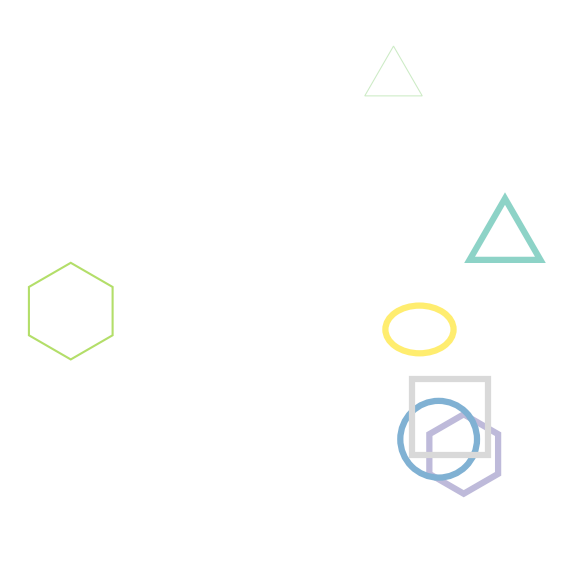[{"shape": "triangle", "thickness": 3, "radius": 0.35, "center": [0.874, 0.585]}, {"shape": "hexagon", "thickness": 3, "radius": 0.34, "center": [0.803, 0.213]}, {"shape": "circle", "thickness": 3, "radius": 0.33, "center": [0.76, 0.239]}, {"shape": "hexagon", "thickness": 1, "radius": 0.42, "center": [0.123, 0.46]}, {"shape": "square", "thickness": 3, "radius": 0.33, "center": [0.779, 0.278]}, {"shape": "triangle", "thickness": 0.5, "radius": 0.29, "center": [0.681, 0.862]}, {"shape": "oval", "thickness": 3, "radius": 0.3, "center": [0.726, 0.429]}]